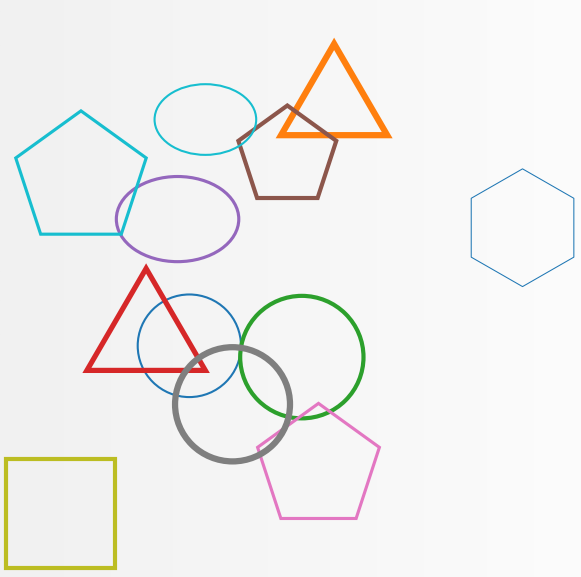[{"shape": "hexagon", "thickness": 0.5, "radius": 0.51, "center": [0.899, 0.605]}, {"shape": "circle", "thickness": 1, "radius": 0.44, "center": [0.326, 0.4]}, {"shape": "triangle", "thickness": 3, "radius": 0.53, "center": [0.575, 0.818]}, {"shape": "circle", "thickness": 2, "radius": 0.53, "center": [0.519, 0.381]}, {"shape": "triangle", "thickness": 2.5, "radius": 0.59, "center": [0.251, 0.417]}, {"shape": "oval", "thickness": 1.5, "radius": 0.53, "center": [0.305, 0.62]}, {"shape": "pentagon", "thickness": 2, "radius": 0.44, "center": [0.494, 0.728]}, {"shape": "pentagon", "thickness": 1.5, "radius": 0.55, "center": [0.548, 0.19]}, {"shape": "circle", "thickness": 3, "radius": 0.49, "center": [0.4, 0.299]}, {"shape": "square", "thickness": 2, "radius": 0.47, "center": [0.105, 0.11]}, {"shape": "pentagon", "thickness": 1.5, "radius": 0.59, "center": [0.139, 0.689]}, {"shape": "oval", "thickness": 1, "radius": 0.44, "center": [0.353, 0.792]}]